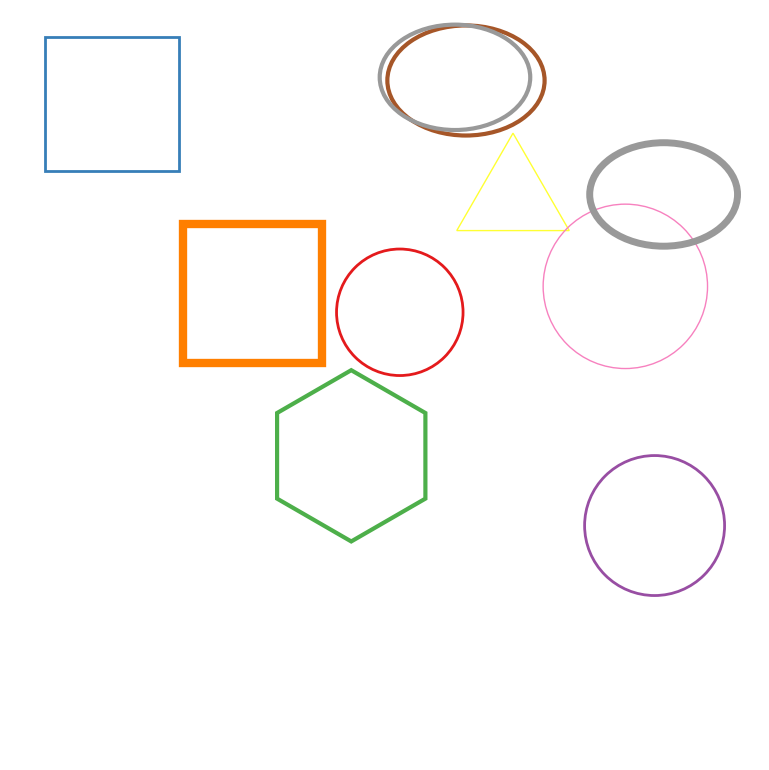[{"shape": "circle", "thickness": 1, "radius": 0.41, "center": [0.519, 0.594]}, {"shape": "square", "thickness": 1, "radius": 0.43, "center": [0.145, 0.865]}, {"shape": "hexagon", "thickness": 1.5, "radius": 0.56, "center": [0.456, 0.408]}, {"shape": "circle", "thickness": 1, "radius": 0.45, "center": [0.85, 0.317]}, {"shape": "square", "thickness": 3, "radius": 0.45, "center": [0.327, 0.619]}, {"shape": "triangle", "thickness": 0.5, "radius": 0.42, "center": [0.666, 0.743]}, {"shape": "oval", "thickness": 1.5, "radius": 0.51, "center": [0.605, 0.895]}, {"shape": "circle", "thickness": 0.5, "radius": 0.53, "center": [0.812, 0.628]}, {"shape": "oval", "thickness": 2.5, "radius": 0.48, "center": [0.862, 0.747]}, {"shape": "oval", "thickness": 1.5, "radius": 0.49, "center": [0.591, 0.9]}]